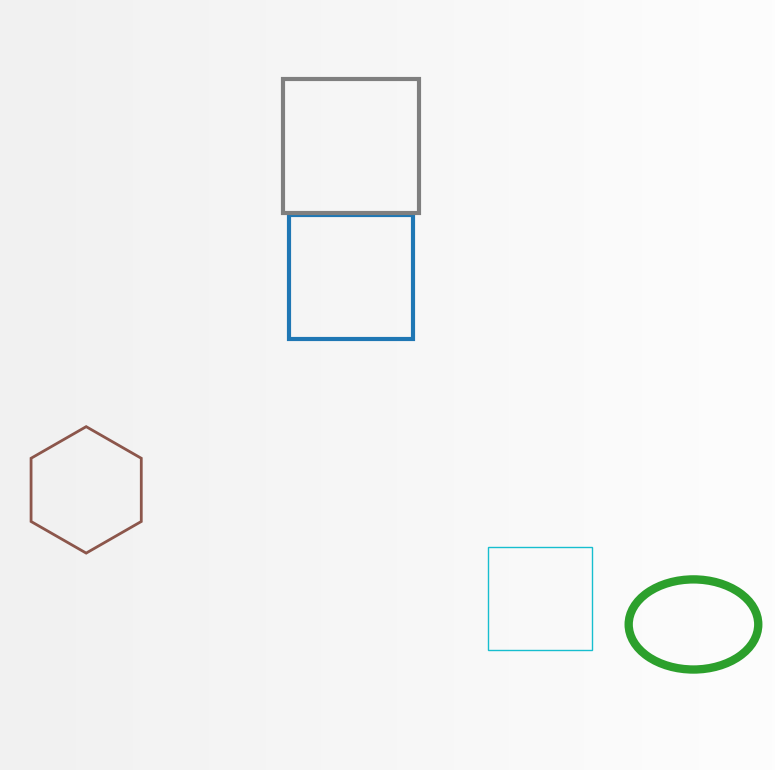[{"shape": "square", "thickness": 1.5, "radius": 0.4, "center": [0.453, 0.64]}, {"shape": "oval", "thickness": 3, "radius": 0.42, "center": [0.895, 0.189]}, {"shape": "hexagon", "thickness": 1, "radius": 0.41, "center": [0.111, 0.364]}, {"shape": "square", "thickness": 1.5, "radius": 0.44, "center": [0.453, 0.81]}, {"shape": "square", "thickness": 0.5, "radius": 0.33, "center": [0.697, 0.223]}]